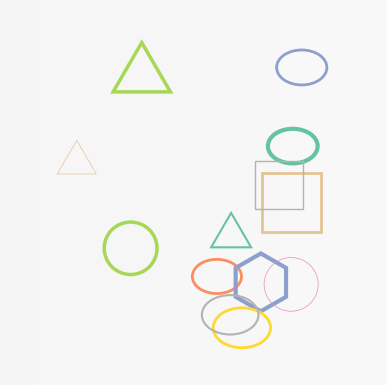[{"shape": "oval", "thickness": 3, "radius": 0.32, "center": [0.756, 0.621]}, {"shape": "triangle", "thickness": 1.5, "radius": 0.3, "center": [0.596, 0.387]}, {"shape": "oval", "thickness": 2, "radius": 0.32, "center": [0.56, 0.282]}, {"shape": "oval", "thickness": 2, "radius": 0.32, "center": [0.779, 0.825]}, {"shape": "hexagon", "thickness": 3, "radius": 0.38, "center": [0.673, 0.267]}, {"shape": "circle", "thickness": 0.5, "radius": 0.35, "center": [0.751, 0.261]}, {"shape": "circle", "thickness": 2.5, "radius": 0.34, "center": [0.337, 0.355]}, {"shape": "triangle", "thickness": 2.5, "radius": 0.43, "center": [0.366, 0.804]}, {"shape": "oval", "thickness": 2, "radius": 0.37, "center": [0.624, 0.149]}, {"shape": "triangle", "thickness": 0.5, "radius": 0.29, "center": [0.198, 0.577]}, {"shape": "square", "thickness": 2, "radius": 0.38, "center": [0.752, 0.474]}, {"shape": "square", "thickness": 1, "radius": 0.31, "center": [0.72, 0.52]}, {"shape": "oval", "thickness": 1.5, "radius": 0.37, "center": [0.594, 0.182]}]